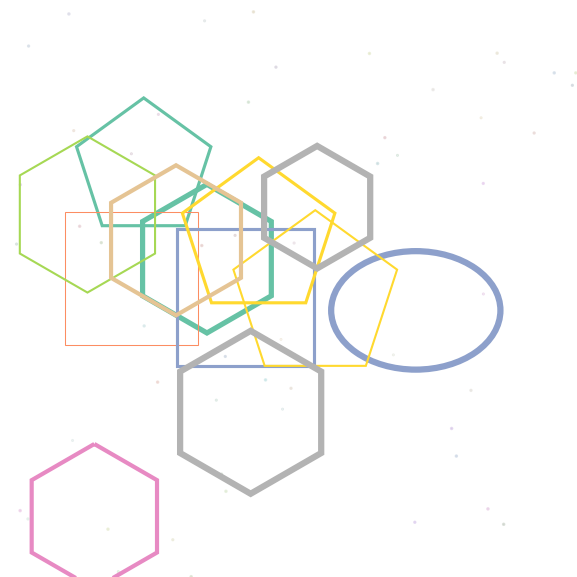[{"shape": "hexagon", "thickness": 2.5, "radius": 0.64, "center": [0.358, 0.551]}, {"shape": "pentagon", "thickness": 1.5, "radius": 0.61, "center": [0.249, 0.707]}, {"shape": "square", "thickness": 0.5, "radius": 0.57, "center": [0.227, 0.517]}, {"shape": "square", "thickness": 1.5, "radius": 0.59, "center": [0.426, 0.484]}, {"shape": "oval", "thickness": 3, "radius": 0.73, "center": [0.72, 0.462]}, {"shape": "hexagon", "thickness": 2, "radius": 0.63, "center": [0.163, 0.105]}, {"shape": "hexagon", "thickness": 1, "radius": 0.68, "center": [0.151, 0.628]}, {"shape": "pentagon", "thickness": 1.5, "radius": 0.69, "center": [0.448, 0.587]}, {"shape": "pentagon", "thickness": 1, "radius": 0.75, "center": [0.546, 0.486]}, {"shape": "hexagon", "thickness": 2, "radius": 0.65, "center": [0.305, 0.583]}, {"shape": "hexagon", "thickness": 3, "radius": 0.71, "center": [0.434, 0.285]}, {"shape": "hexagon", "thickness": 3, "radius": 0.53, "center": [0.549, 0.64]}]